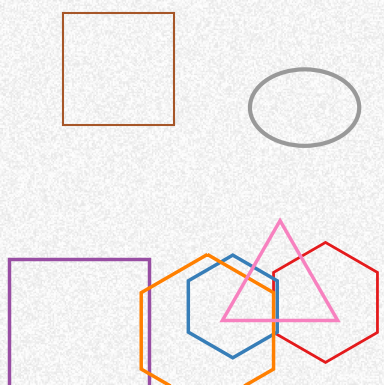[{"shape": "hexagon", "thickness": 2, "radius": 0.78, "center": [0.845, 0.214]}, {"shape": "hexagon", "thickness": 2.5, "radius": 0.67, "center": [0.605, 0.204]}, {"shape": "square", "thickness": 2.5, "radius": 0.91, "center": [0.206, 0.144]}, {"shape": "hexagon", "thickness": 2.5, "radius": 0.99, "center": [0.539, 0.141]}, {"shape": "square", "thickness": 1.5, "radius": 0.73, "center": [0.308, 0.82]}, {"shape": "triangle", "thickness": 2.5, "radius": 0.86, "center": [0.727, 0.254]}, {"shape": "oval", "thickness": 3, "radius": 0.71, "center": [0.791, 0.721]}]